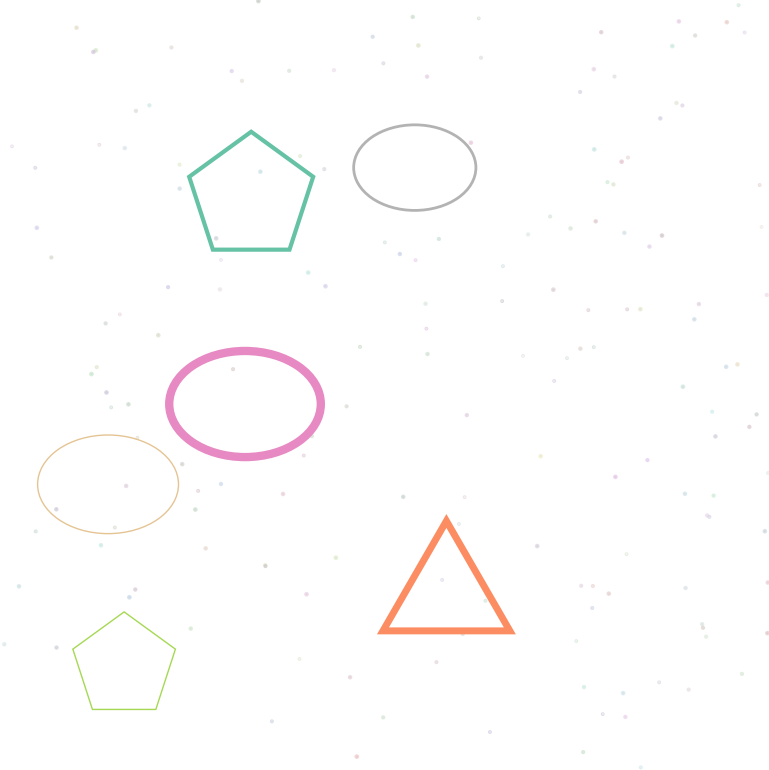[{"shape": "pentagon", "thickness": 1.5, "radius": 0.42, "center": [0.326, 0.744]}, {"shape": "triangle", "thickness": 2.5, "radius": 0.48, "center": [0.58, 0.228]}, {"shape": "oval", "thickness": 3, "radius": 0.49, "center": [0.318, 0.475]}, {"shape": "pentagon", "thickness": 0.5, "radius": 0.35, "center": [0.161, 0.135]}, {"shape": "oval", "thickness": 0.5, "radius": 0.46, "center": [0.14, 0.371]}, {"shape": "oval", "thickness": 1, "radius": 0.4, "center": [0.539, 0.782]}]